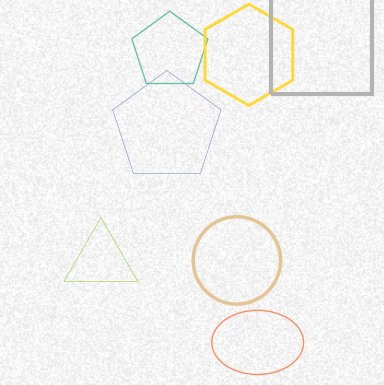[{"shape": "pentagon", "thickness": 1, "radius": 0.52, "center": [0.441, 0.867]}, {"shape": "oval", "thickness": 1, "radius": 0.6, "center": [0.669, 0.111]}, {"shape": "pentagon", "thickness": 0.5, "radius": 0.74, "center": [0.433, 0.669]}, {"shape": "triangle", "thickness": 0.5, "radius": 0.55, "center": [0.262, 0.324]}, {"shape": "hexagon", "thickness": 2, "radius": 0.66, "center": [0.646, 0.858]}, {"shape": "circle", "thickness": 2.5, "radius": 0.57, "center": [0.615, 0.324]}, {"shape": "square", "thickness": 3, "radius": 0.66, "center": [0.834, 0.887]}]